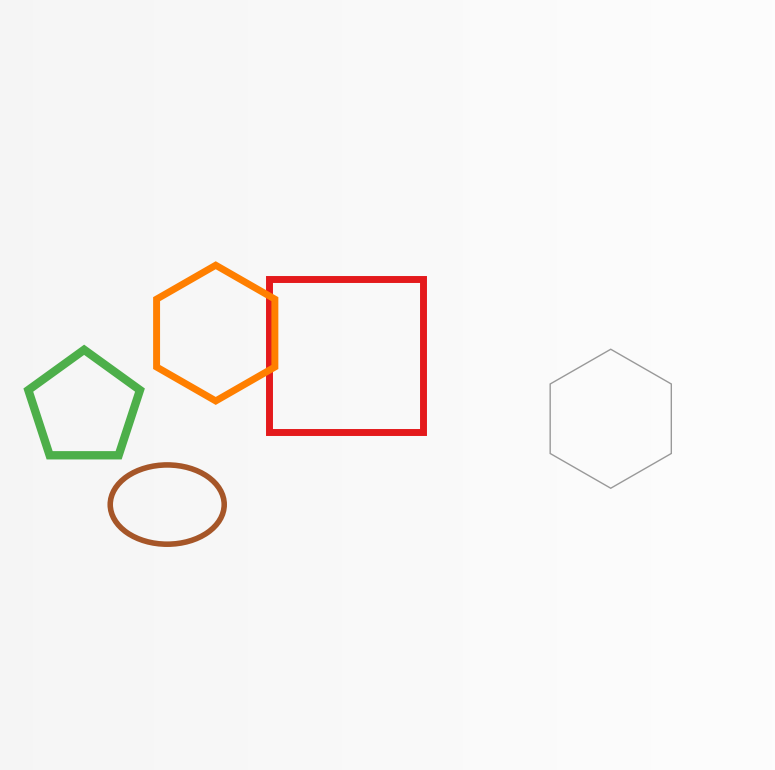[{"shape": "square", "thickness": 2.5, "radius": 0.5, "center": [0.446, 0.538]}, {"shape": "pentagon", "thickness": 3, "radius": 0.38, "center": [0.109, 0.47]}, {"shape": "hexagon", "thickness": 2.5, "radius": 0.44, "center": [0.278, 0.567]}, {"shape": "oval", "thickness": 2, "radius": 0.37, "center": [0.216, 0.345]}, {"shape": "hexagon", "thickness": 0.5, "radius": 0.45, "center": [0.788, 0.456]}]